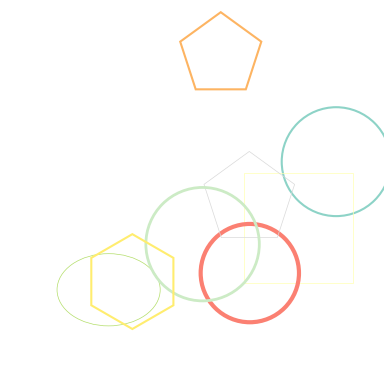[{"shape": "circle", "thickness": 1.5, "radius": 0.71, "center": [0.873, 0.58]}, {"shape": "square", "thickness": 0.5, "radius": 0.71, "center": [0.775, 0.407]}, {"shape": "circle", "thickness": 3, "radius": 0.64, "center": [0.649, 0.291]}, {"shape": "pentagon", "thickness": 1.5, "radius": 0.55, "center": [0.573, 0.858]}, {"shape": "oval", "thickness": 0.5, "radius": 0.67, "center": [0.282, 0.247]}, {"shape": "pentagon", "thickness": 0.5, "radius": 0.62, "center": [0.648, 0.483]}, {"shape": "circle", "thickness": 2, "radius": 0.74, "center": [0.526, 0.366]}, {"shape": "hexagon", "thickness": 1.5, "radius": 0.62, "center": [0.344, 0.269]}]